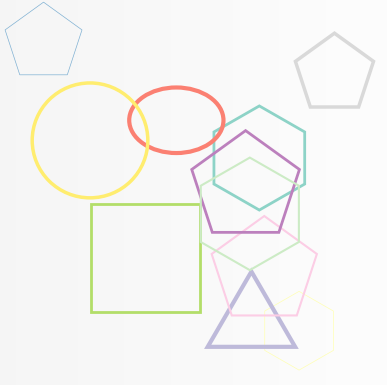[{"shape": "hexagon", "thickness": 2, "radius": 0.68, "center": [0.669, 0.59]}, {"shape": "hexagon", "thickness": 0.5, "radius": 0.51, "center": [0.772, 0.141]}, {"shape": "triangle", "thickness": 3, "radius": 0.65, "center": [0.649, 0.164]}, {"shape": "oval", "thickness": 3, "radius": 0.61, "center": [0.455, 0.688]}, {"shape": "pentagon", "thickness": 0.5, "radius": 0.52, "center": [0.112, 0.89]}, {"shape": "square", "thickness": 2, "radius": 0.7, "center": [0.376, 0.33]}, {"shape": "pentagon", "thickness": 1.5, "radius": 0.71, "center": [0.682, 0.296]}, {"shape": "pentagon", "thickness": 2.5, "radius": 0.53, "center": [0.863, 0.808]}, {"shape": "pentagon", "thickness": 2, "radius": 0.73, "center": [0.634, 0.515]}, {"shape": "hexagon", "thickness": 1.5, "radius": 0.73, "center": [0.645, 0.444]}, {"shape": "circle", "thickness": 2.5, "radius": 0.75, "center": [0.232, 0.635]}]